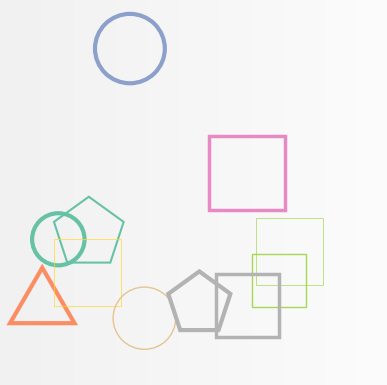[{"shape": "pentagon", "thickness": 1.5, "radius": 0.47, "center": [0.229, 0.394]}, {"shape": "circle", "thickness": 3, "radius": 0.34, "center": [0.151, 0.378]}, {"shape": "triangle", "thickness": 3, "radius": 0.48, "center": [0.109, 0.209]}, {"shape": "circle", "thickness": 3, "radius": 0.45, "center": [0.335, 0.874]}, {"shape": "square", "thickness": 2.5, "radius": 0.49, "center": [0.637, 0.551]}, {"shape": "square", "thickness": 1, "radius": 0.34, "center": [0.72, 0.271]}, {"shape": "square", "thickness": 0.5, "radius": 0.43, "center": [0.748, 0.346]}, {"shape": "square", "thickness": 0.5, "radius": 0.43, "center": [0.226, 0.293]}, {"shape": "circle", "thickness": 1, "radius": 0.4, "center": [0.373, 0.174]}, {"shape": "square", "thickness": 2.5, "radius": 0.4, "center": [0.638, 0.206]}, {"shape": "pentagon", "thickness": 3, "radius": 0.42, "center": [0.514, 0.211]}]